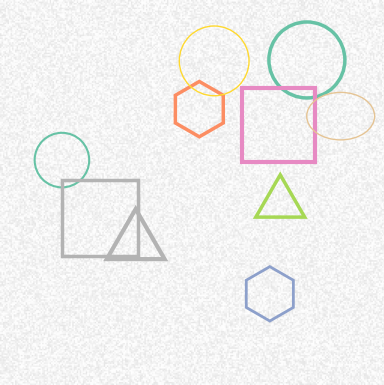[{"shape": "circle", "thickness": 1.5, "radius": 0.35, "center": [0.161, 0.584]}, {"shape": "circle", "thickness": 2.5, "radius": 0.49, "center": [0.797, 0.844]}, {"shape": "hexagon", "thickness": 2.5, "radius": 0.36, "center": [0.518, 0.717]}, {"shape": "hexagon", "thickness": 2, "radius": 0.35, "center": [0.701, 0.237]}, {"shape": "square", "thickness": 3, "radius": 0.48, "center": [0.724, 0.675]}, {"shape": "triangle", "thickness": 2.5, "radius": 0.37, "center": [0.728, 0.473]}, {"shape": "circle", "thickness": 1, "radius": 0.45, "center": [0.556, 0.842]}, {"shape": "oval", "thickness": 1, "radius": 0.44, "center": [0.885, 0.698]}, {"shape": "triangle", "thickness": 3, "radius": 0.43, "center": [0.352, 0.37]}, {"shape": "square", "thickness": 2.5, "radius": 0.49, "center": [0.259, 0.433]}]